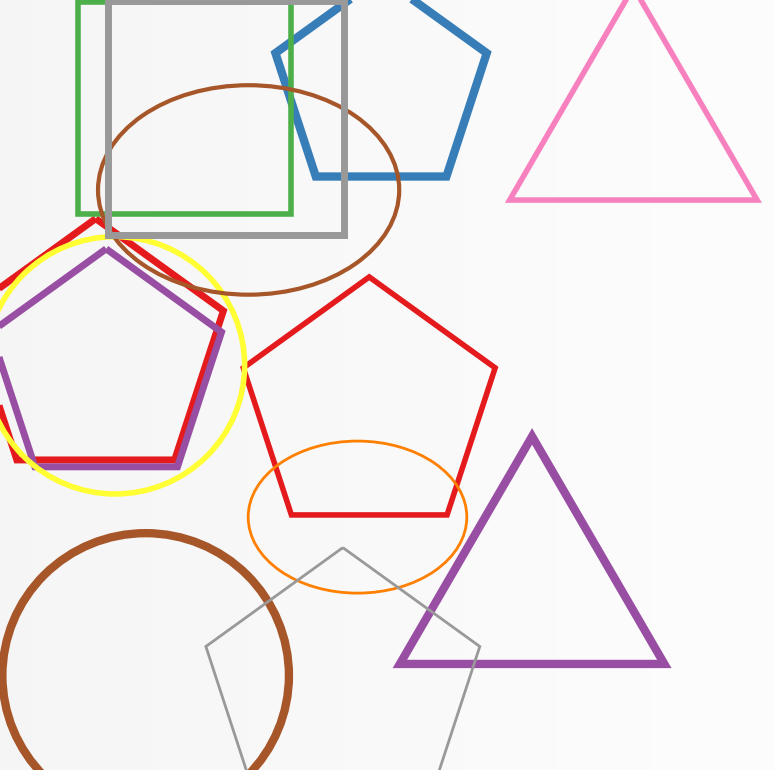[{"shape": "pentagon", "thickness": 2.5, "radius": 0.87, "center": [0.124, 0.543]}, {"shape": "pentagon", "thickness": 2, "radius": 0.85, "center": [0.476, 0.469]}, {"shape": "pentagon", "thickness": 3, "radius": 0.72, "center": [0.492, 0.887]}, {"shape": "square", "thickness": 2, "radius": 0.69, "center": [0.238, 0.86]}, {"shape": "pentagon", "thickness": 2.5, "radius": 0.78, "center": [0.137, 0.52]}, {"shape": "triangle", "thickness": 3, "radius": 0.99, "center": [0.687, 0.236]}, {"shape": "oval", "thickness": 1, "radius": 0.71, "center": [0.461, 0.328]}, {"shape": "circle", "thickness": 2, "radius": 0.84, "center": [0.149, 0.526]}, {"shape": "circle", "thickness": 3, "radius": 0.92, "center": [0.188, 0.123]}, {"shape": "oval", "thickness": 1.5, "radius": 0.97, "center": [0.321, 0.753]}, {"shape": "triangle", "thickness": 2, "radius": 0.92, "center": [0.817, 0.832]}, {"shape": "square", "thickness": 2.5, "radius": 0.76, "center": [0.292, 0.847]}, {"shape": "pentagon", "thickness": 1, "radius": 0.93, "center": [0.442, 0.103]}]